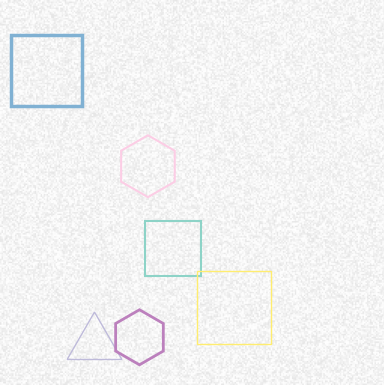[{"shape": "square", "thickness": 1.5, "radius": 0.36, "center": [0.45, 0.355]}, {"shape": "triangle", "thickness": 1, "radius": 0.41, "center": [0.245, 0.107]}, {"shape": "square", "thickness": 2.5, "radius": 0.46, "center": [0.12, 0.817]}, {"shape": "hexagon", "thickness": 1.5, "radius": 0.4, "center": [0.384, 0.568]}, {"shape": "hexagon", "thickness": 2, "radius": 0.36, "center": [0.362, 0.124]}, {"shape": "square", "thickness": 1, "radius": 0.48, "center": [0.608, 0.202]}]